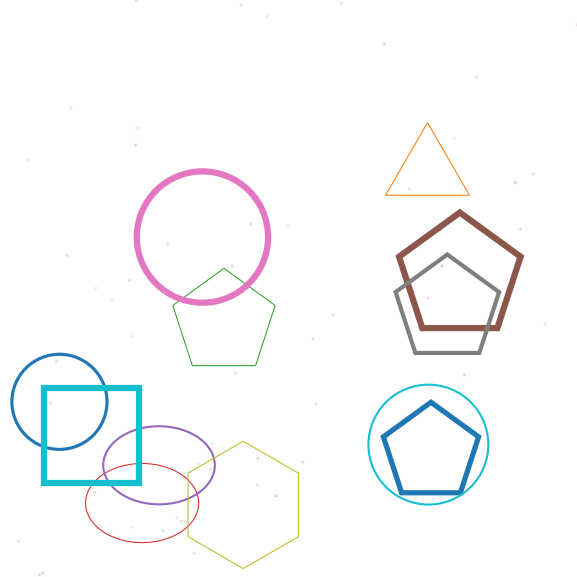[{"shape": "pentagon", "thickness": 2.5, "radius": 0.43, "center": [0.746, 0.216]}, {"shape": "circle", "thickness": 1.5, "radius": 0.41, "center": [0.103, 0.303]}, {"shape": "triangle", "thickness": 0.5, "radius": 0.42, "center": [0.74, 0.703]}, {"shape": "pentagon", "thickness": 0.5, "radius": 0.47, "center": [0.388, 0.441]}, {"shape": "oval", "thickness": 0.5, "radius": 0.49, "center": [0.246, 0.128]}, {"shape": "oval", "thickness": 1, "radius": 0.48, "center": [0.275, 0.193]}, {"shape": "pentagon", "thickness": 3, "radius": 0.55, "center": [0.796, 0.52]}, {"shape": "circle", "thickness": 3, "radius": 0.57, "center": [0.351, 0.589]}, {"shape": "pentagon", "thickness": 2, "radius": 0.47, "center": [0.775, 0.464]}, {"shape": "hexagon", "thickness": 0.5, "radius": 0.55, "center": [0.421, 0.125]}, {"shape": "square", "thickness": 3, "radius": 0.41, "center": [0.159, 0.245]}, {"shape": "circle", "thickness": 1, "radius": 0.52, "center": [0.742, 0.229]}]